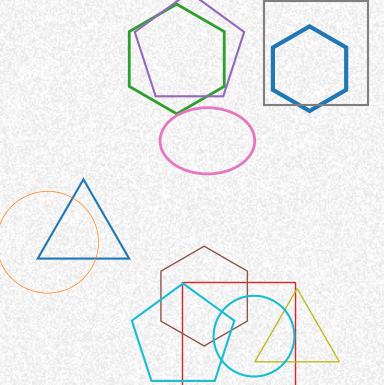[{"shape": "triangle", "thickness": 1.5, "radius": 0.69, "center": [0.217, 0.397]}, {"shape": "hexagon", "thickness": 3, "radius": 0.55, "center": [0.804, 0.822]}, {"shape": "circle", "thickness": 0.5, "radius": 0.66, "center": [0.124, 0.371]}, {"shape": "hexagon", "thickness": 2, "radius": 0.71, "center": [0.459, 0.847]}, {"shape": "square", "thickness": 1, "radius": 0.73, "center": [0.619, 0.122]}, {"shape": "pentagon", "thickness": 1.5, "radius": 0.75, "center": [0.492, 0.871]}, {"shape": "hexagon", "thickness": 1, "radius": 0.65, "center": [0.53, 0.231]}, {"shape": "oval", "thickness": 2, "radius": 0.61, "center": [0.539, 0.634]}, {"shape": "square", "thickness": 1.5, "radius": 0.68, "center": [0.82, 0.862]}, {"shape": "triangle", "thickness": 1, "radius": 0.63, "center": [0.772, 0.124]}, {"shape": "pentagon", "thickness": 1.5, "radius": 0.7, "center": [0.476, 0.124]}, {"shape": "circle", "thickness": 1.5, "radius": 0.52, "center": [0.66, 0.127]}]